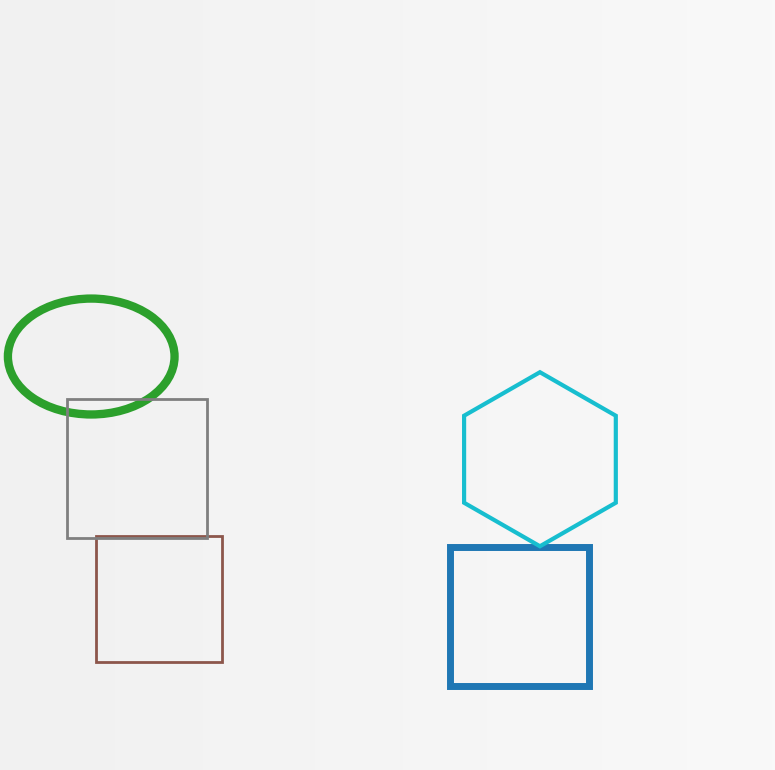[{"shape": "square", "thickness": 2.5, "radius": 0.45, "center": [0.67, 0.2]}, {"shape": "oval", "thickness": 3, "radius": 0.54, "center": [0.118, 0.537]}, {"shape": "square", "thickness": 1, "radius": 0.41, "center": [0.205, 0.222]}, {"shape": "square", "thickness": 1, "radius": 0.45, "center": [0.177, 0.392]}, {"shape": "hexagon", "thickness": 1.5, "radius": 0.57, "center": [0.697, 0.404]}]